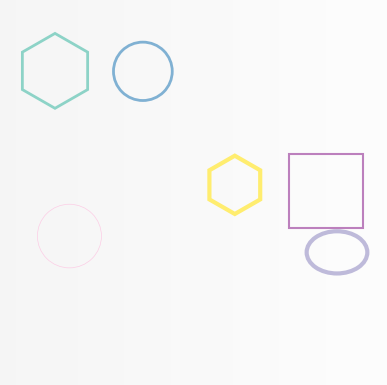[{"shape": "hexagon", "thickness": 2, "radius": 0.49, "center": [0.142, 0.816]}, {"shape": "oval", "thickness": 3, "radius": 0.39, "center": [0.87, 0.345]}, {"shape": "circle", "thickness": 2, "radius": 0.38, "center": [0.369, 0.815]}, {"shape": "circle", "thickness": 0.5, "radius": 0.41, "center": [0.179, 0.387]}, {"shape": "square", "thickness": 1.5, "radius": 0.48, "center": [0.842, 0.504]}, {"shape": "hexagon", "thickness": 3, "radius": 0.38, "center": [0.606, 0.52]}]